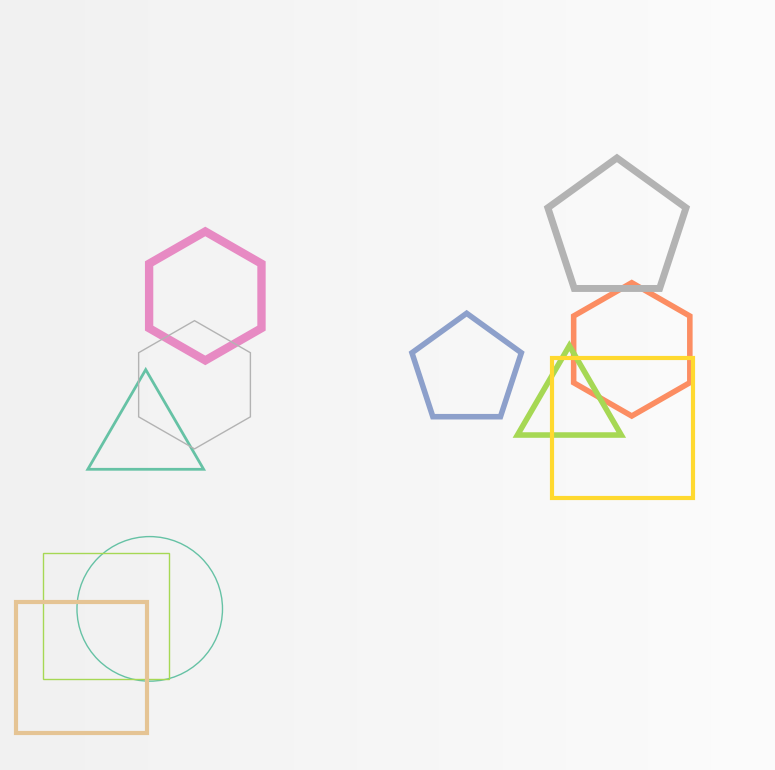[{"shape": "triangle", "thickness": 1, "radius": 0.43, "center": [0.188, 0.434]}, {"shape": "circle", "thickness": 0.5, "radius": 0.47, "center": [0.193, 0.209]}, {"shape": "hexagon", "thickness": 2, "radius": 0.43, "center": [0.815, 0.546]}, {"shape": "pentagon", "thickness": 2, "radius": 0.37, "center": [0.602, 0.519]}, {"shape": "hexagon", "thickness": 3, "radius": 0.42, "center": [0.265, 0.616]}, {"shape": "square", "thickness": 0.5, "radius": 0.41, "center": [0.137, 0.2]}, {"shape": "triangle", "thickness": 2, "radius": 0.39, "center": [0.735, 0.474]}, {"shape": "square", "thickness": 1.5, "radius": 0.45, "center": [0.803, 0.444]}, {"shape": "square", "thickness": 1.5, "radius": 0.42, "center": [0.105, 0.133]}, {"shape": "pentagon", "thickness": 2.5, "radius": 0.47, "center": [0.796, 0.701]}, {"shape": "hexagon", "thickness": 0.5, "radius": 0.42, "center": [0.251, 0.5]}]